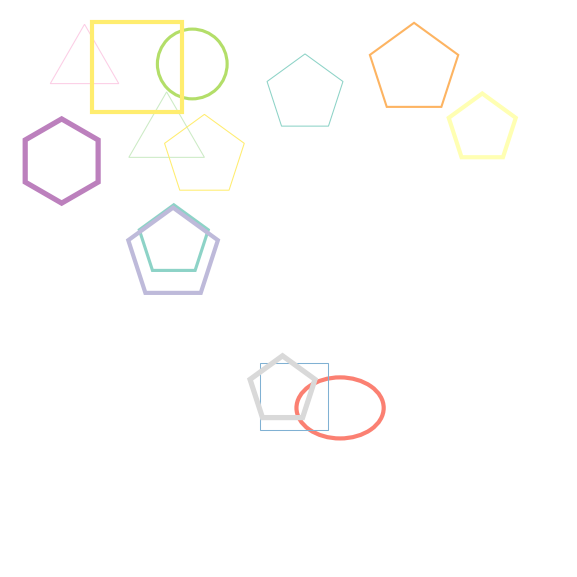[{"shape": "pentagon", "thickness": 0.5, "radius": 0.35, "center": [0.528, 0.837]}, {"shape": "pentagon", "thickness": 1.5, "radius": 0.31, "center": [0.301, 0.582]}, {"shape": "pentagon", "thickness": 2, "radius": 0.31, "center": [0.835, 0.776]}, {"shape": "pentagon", "thickness": 2, "radius": 0.41, "center": [0.3, 0.558]}, {"shape": "oval", "thickness": 2, "radius": 0.38, "center": [0.589, 0.293]}, {"shape": "square", "thickness": 0.5, "radius": 0.29, "center": [0.509, 0.312]}, {"shape": "pentagon", "thickness": 1, "radius": 0.4, "center": [0.717, 0.879]}, {"shape": "circle", "thickness": 1.5, "radius": 0.3, "center": [0.333, 0.888]}, {"shape": "triangle", "thickness": 0.5, "radius": 0.34, "center": [0.146, 0.889]}, {"shape": "pentagon", "thickness": 2.5, "radius": 0.3, "center": [0.489, 0.324]}, {"shape": "hexagon", "thickness": 2.5, "radius": 0.36, "center": [0.107, 0.72]}, {"shape": "triangle", "thickness": 0.5, "radius": 0.38, "center": [0.289, 0.764]}, {"shape": "square", "thickness": 2, "radius": 0.39, "center": [0.238, 0.883]}, {"shape": "pentagon", "thickness": 0.5, "radius": 0.36, "center": [0.354, 0.729]}]